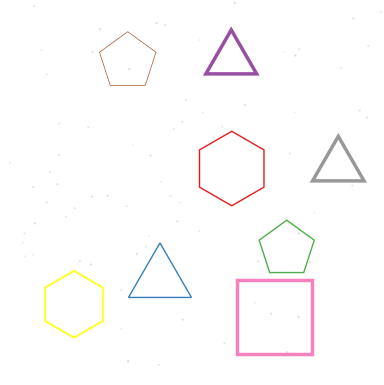[{"shape": "hexagon", "thickness": 1, "radius": 0.48, "center": [0.602, 0.562]}, {"shape": "triangle", "thickness": 1, "radius": 0.47, "center": [0.415, 0.275]}, {"shape": "pentagon", "thickness": 1, "radius": 0.38, "center": [0.745, 0.353]}, {"shape": "triangle", "thickness": 2.5, "radius": 0.38, "center": [0.601, 0.846]}, {"shape": "hexagon", "thickness": 1.5, "radius": 0.43, "center": [0.192, 0.21]}, {"shape": "pentagon", "thickness": 0.5, "radius": 0.39, "center": [0.332, 0.841]}, {"shape": "square", "thickness": 2.5, "radius": 0.48, "center": [0.712, 0.177]}, {"shape": "triangle", "thickness": 2.5, "radius": 0.39, "center": [0.879, 0.569]}]